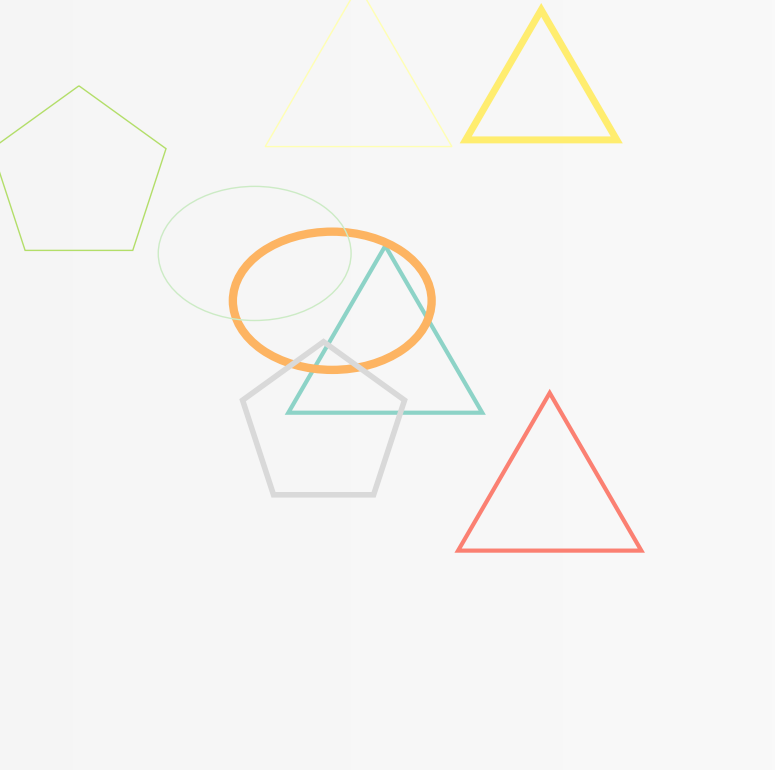[{"shape": "triangle", "thickness": 1.5, "radius": 0.72, "center": [0.497, 0.536]}, {"shape": "triangle", "thickness": 0.5, "radius": 0.7, "center": [0.463, 0.879]}, {"shape": "triangle", "thickness": 1.5, "radius": 0.68, "center": [0.709, 0.353]}, {"shape": "oval", "thickness": 3, "radius": 0.64, "center": [0.429, 0.609]}, {"shape": "pentagon", "thickness": 0.5, "radius": 0.59, "center": [0.102, 0.77]}, {"shape": "pentagon", "thickness": 2, "radius": 0.55, "center": [0.417, 0.446]}, {"shape": "oval", "thickness": 0.5, "radius": 0.62, "center": [0.329, 0.671]}, {"shape": "triangle", "thickness": 2.5, "radius": 0.56, "center": [0.698, 0.875]}]